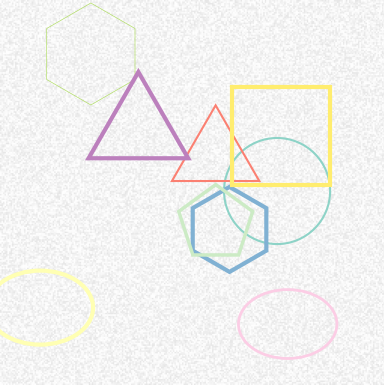[{"shape": "circle", "thickness": 1.5, "radius": 0.69, "center": [0.72, 0.504]}, {"shape": "oval", "thickness": 3, "radius": 0.69, "center": [0.105, 0.201]}, {"shape": "triangle", "thickness": 1.5, "radius": 0.66, "center": [0.56, 0.595]}, {"shape": "hexagon", "thickness": 3, "radius": 0.55, "center": [0.596, 0.404]}, {"shape": "hexagon", "thickness": 0.5, "radius": 0.66, "center": [0.236, 0.86]}, {"shape": "oval", "thickness": 2, "radius": 0.64, "center": [0.747, 0.158]}, {"shape": "triangle", "thickness": 3, "radius": 0.75, "center": [0.359, 0.664]}, {"shape": "pentagon", "thickness": 2.5, "radius": 0.51, "center": [0.56, 0.419]}, {"shape": "square", "thickness": 3, "radius": 0.64, "center": [0.729, 0.647]}]